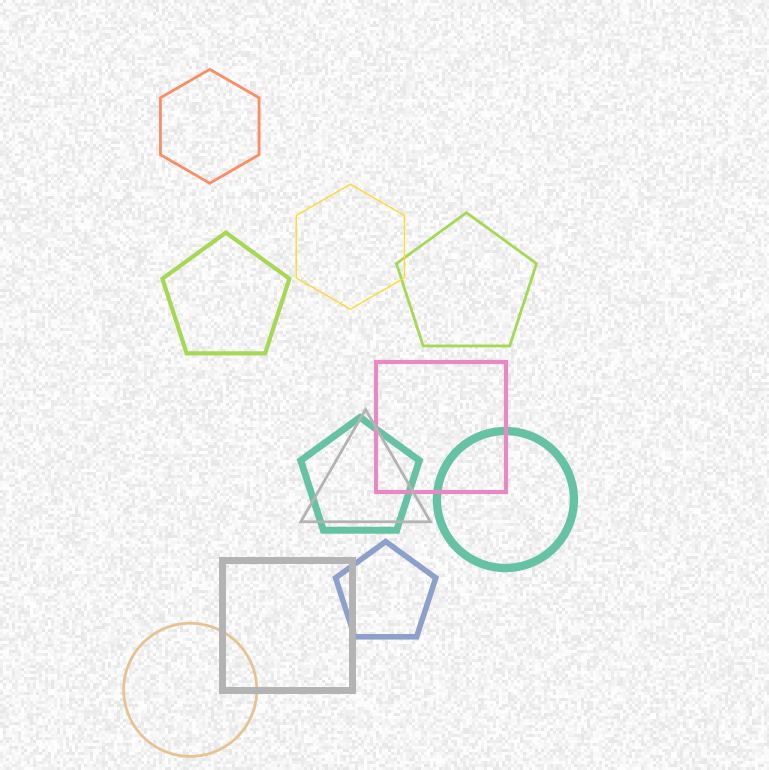[{"shape": "circle", "thickness": 3, "radius": 0.44, "center": [0.656, 0.351]}, {"shape": "pentagon", "thickness": 2.5, "radius": 0.41, "center": [0.468, 0.377]}, {"shape": "hexagon", "thickness": 1, "radius": 0.37, "center": [0.272, 0.836]}, {"shape": "pentagon", "thickness": 2, "radius": 0.34, "center": [0.501, 0.228]}, {"shape": "square", "thickness": 1.5, "radius": 0.42, "center": [0.573, 0.446]}, {"shape": "pentagon", "thickness": 1, "radius": 0.48, "center": [0.606, 0.628]}, {"shape": "pentagon", "thickness": 1.5, "radius": 0.43, "center": [0.293, 0.611]}, {"shape": "hexagon", "thickness": 0.5, "radius": 0.41, "center": [0.455, 0.68]}, {"shape": "circle", "thickness": 1, "radius": 0.43, "center": [0.247, 0.104]}, {"shape": "triangle", "thickness": 1, "radius": 0.49, "center": [0.475, 0.371]}, {"shape": "square", "thickness": 2.5, "radius": 0.42, "center": [0.372, 0.188]}]